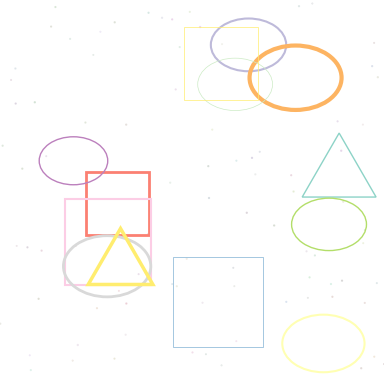[{"shape": "triangle", "thickness": 1, "radius": 0.55, "center": [0.881, 0.544]}, {"shape": "oval", "thickness": 1.5, "radius": 0.53, "center": [0.84, 0.108]}, {"shape": "oval", "thickness": 1.5, "radius": 0.49, "center": [0.646, 0.883]}, {"shape": "square", "thickness": 2, "radius": 0.41, "center": [0.305, 0.471]}, {"shape": "square", "thickness": 0.5, "radius": 0.58, "center": [0.566, 0.215]}, {"shape": "oval", "thickness": 3, "radius": 0.6, "center": [0.768, 0.798]}, {"shape": "oval", "thickness": 1, "radius": 0.49, "center": [0.855, 0.417]}, {"shape": "square", "thickness": 1.5, "radius": 0.56, "center": [0.28, 0.371]}, {"shape": "oval", "thickness": 2, "radius": 0.57, "center": [0.278, 0.308]}, {"shape": "oval", "thickness": 1, "radius": 0.45, "center": [0.191, 0.582]}, {"shape": "oval", "thickness": 0.5, "radius": 0.49, "center": [0.611, 0.781]}, {"shape": "triangle", "thickness": 2.5, "radius": 0.48, "center": [0.313, 0.31]}, {"shape": "square", "thickness": 0.5, "radius": 0.48, "center": [0.574, 0.835]}]